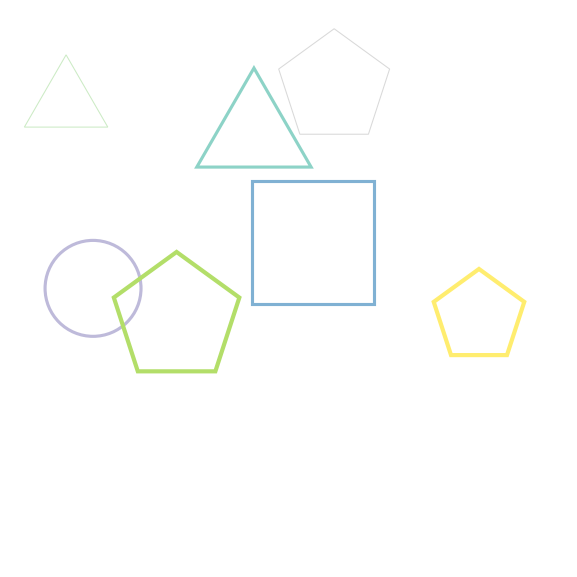[{"shape": "triangle", "thickness": 1.5, "radius": 0.57, "center": [0.44, 0.767]}, {"shape": "circle", "thickness": 1.5, "radius": 0.42, "center": [0.161, 0.5]}, {"shape": "square", "thickness": 1.5, "radius": 0.53, "center": [0.542, 0.579]}, {"shape": "pentagon", "thickness": 2, "radius": 0.57, "center": [0.306, 0.449]}, {"shape": "pentagon", "thickness": 0.5, "radius": 0.5, "center": [0.579, 0.848]}, {"shape": "triangle", "thickness": 0.5, "radius": 0.42, "center": [0.114, 0.821]}, {"shape": "pentagon", "thickness": 2, "radius": 0.41, "center": [0.829, 0.451]}]